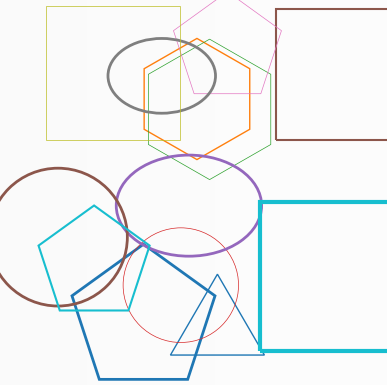[{"shape": "triangle", "thickness": 1, "radius": 0.7, "center": [0.561, 0.148]}, {"shape": "pentagon", "thickness": 2, "radius": 0.97, "center": [0.37, 0.172]}, {"shape": "hexagon", "thickness": 1, "radius": 0.79, "center": [0.508, 0.743]}, {"shape": "hexagon", "thickness": 0.5, "radius": 0.91, "center": [0.541, 0.716]}, {"shape": "circle", "thickness": 0.5, "radius": 0.74, "center": [0.467, 0.259]}, {"shape": "oval", "thickness": 2, "radius": 0.94, "center": [0.488, 0.466]}, {"shape": "circle", "thickness": 2, "radius": 0.89, "center": [0.15, 0.384]}, {"shape": "square", "thickness": 1.5, "radius": 0.85, "center": [0.882, 0.807]}, {"shape": "pentagon", "thickness": 0.5, "radius": 0.73, "center": [0.587, 0.875]}, {"shape": "oval", "thickness": 2, "radius": 0.69, "center": [0.417, 0.803]}, {"shape": "square", "thickness": 0.5, "radius": 0.87, "center": [0.291, 0.811]}, {"shape": "square", "thickness": 3, "radius": 0.97, "center": [0.864, 0.283]}, {"shape": "pentagon", "thickness": 1.5, "radius": 0.75, "center": [0.243, 0.315]}]